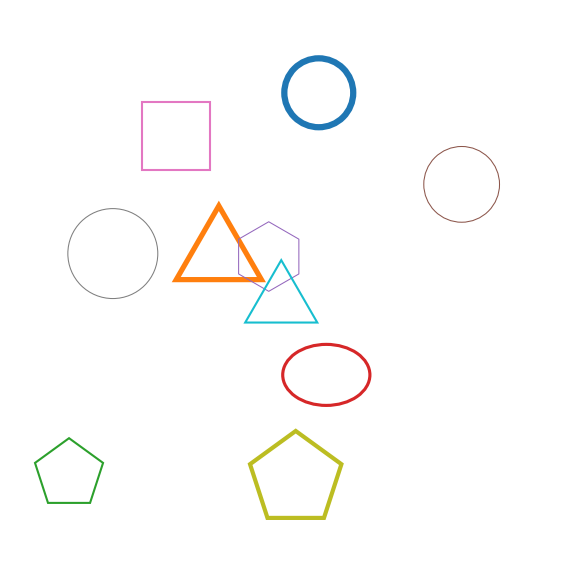[{"shape": "circle", "thickness": 3, "radius": 0.3, "center": [0.552, 0.838]}, {"shape": "triangle", "thickness": 2.5, "radius": 0.43, "center": [0.379, 0.558]}, {"shape": "pentagon", "thickness": 1, "radius": 0.31, "center": [0.12, 0.178]}, {"shape": "oval", "thickness": 1.5, "radius": 0.38, "center": [0.565, 0.35]}, {"shape": "hexagon", "thickness": 0.5, "radius": 0.3, "center": [0.465, 0.555]}, {"shape": "circle", "thickness": 0.5, "radius": 0.33, "center": [0.799, 0.68]}, {"shape": "square", "thickness": 1, "radius": 0.3, "center": [0.305, 0.764]}, {"shape": "circle", "thickness": 0.5, "radius": 0.39, "center": [0.195, 0.56]}, {"shape": "pentagon", "thickness": 2, "radius": 0.42, "center": [0.512, 0.17]}, {"shape": "triangle", "thickness": 1, "radius": 0.36, "center": [0.487, 0.477]}]